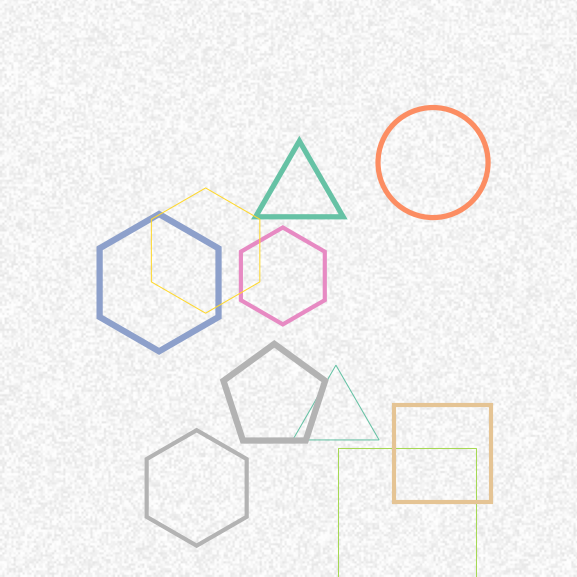[{"shape": "triangle", "thickness": 0.5, "radius": 0.43, "center": [0.582, 0.28]}, {"shape": "triangle", "thickness": 2.5, "radius": 0.44, "center": [0.518, 0.667]}, {"shape": "circle", "thickness": 2.5, "radius": 0.48, "center": [0.75, 0.718]}, {"shape": "hexagon", "thickness": 3, "radius": 0.59, "center": [0.275, 0.51]}, {"shape": "hexagon", "thickness": 2, "radius": 0.42, "center": [0.49, 0.521]}, {"shape": "square", "thickness": 0.5, "radius": 0.6, "center": [0.704, 0.104]}, {"shape": "hexagon", "thickness": 0.5, "radius": 0.54, "center": [0.356, 0.565]}, {"shape": "square", "thickness": 2, "radius": 0.42, "center": [0.767, 0.214]}, {"shape": "hexagon", "thickness": 2, "radius": 0.5, "center": [0.341, 0.154]}, {"shape": "pentagon", "thickness": 3, "radius": 0.46, "center": [0.475, 0.311]}]